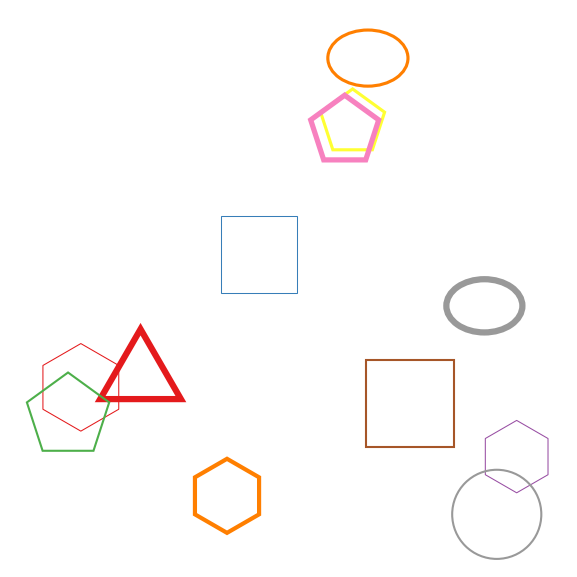[{"shape": "triangle", "thickness": 3, "radius": 0.4, "center": [0.243, 0.348]}, {"shape": "hexagon", "thickness": 0.5, "radius": 0.38, "center": [0.14, 0.328]}, {"shape": "square", "thickness": 0.5, "radius": 0.33, "center": [0.448, 0.559]}, {"shape": "pentagon", "thickness": 1, "radius": 0.37, "center": [0.118, 0.279]}, {"shape": "hexagon", "thickness": 0.5, "radius": 0.31, "center": [0.895, 0.208]}, {"shape": "oval", "thickness": 1.5, "radius": 0.35, "center": [0.637, 0.899]}, {"shape": "hexagon", "thickness": 2, "radius": 0.32, "center": [0.393, 0.141]}, {"shape": "pentagon", "thickness": 1.5, "radius": 0.29, "center": [0.611, 0.787]}, {"shape": "square", "thickness": 1, "radius": 0.38, "center": [0.71, 0.3]}, {"shape": "pentagon", "thickness": 2.5, "radius": 0.31, "center": [0.597, 0.772]}, {"shape": "circle", "thickness": 1, "radius": 0.39, "center": [0.86, 0.109]}, {"shape": "oval", "thickness": 3, "radius": 0.33, "center": [0.839, 0.47]}]